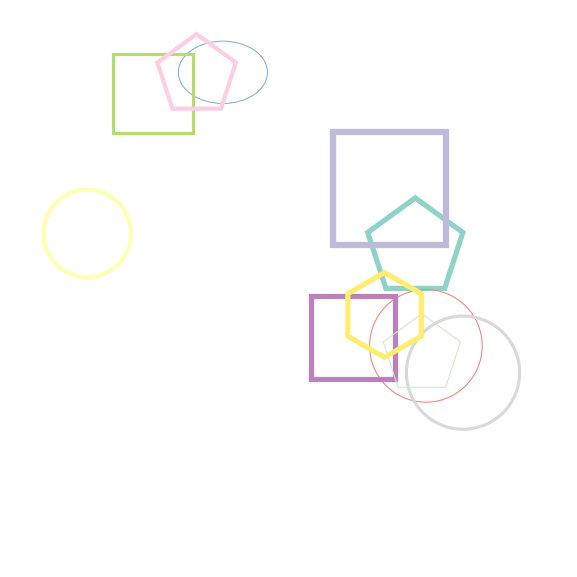[{"shape": "pentagon", "thickness": 2.5, "radius": 0.43, "center": [0.719, 0.57]}, {"shape": "circle", "thickness": 2, "radius": 0.38, "center": [0.151, 0.595]}, {"shape": "square", "thickness": 3, "radius": 0.49, "center": [0.675, 0.673]}, {"shape": "circle", "thickness": 0.5, "radius": 0.49, "center": [0.737, 0.4]}, {"shape": "oval", "thickness": 0.5, "radius": 0.39, "center": [0.386, 0.874]}, {"shape": "square", "thickness": 1.5, "radius": 0.34, "center": [0.265, 0.837]}, {"shape": "pentagon", "thickness": 2, "radius": 0.36, "center": [0.341, 0.869]}, {"shape": "circle", "thickness": 1.5, "radius": 0.49, "center": [0.802, 0.354]}, {"shape": "square", "thickness": 2.5, "radius": 0.36, "center": [0.612, 0.415]}, {"shape": "pentagon", "thickness": 0.5, "radius": 0.35, "center": [0.73, 0.385]}, {"shape": "hexagon", "thickness": 2.5, "radius": 0.37, "center": [0.666, 0.454]}]